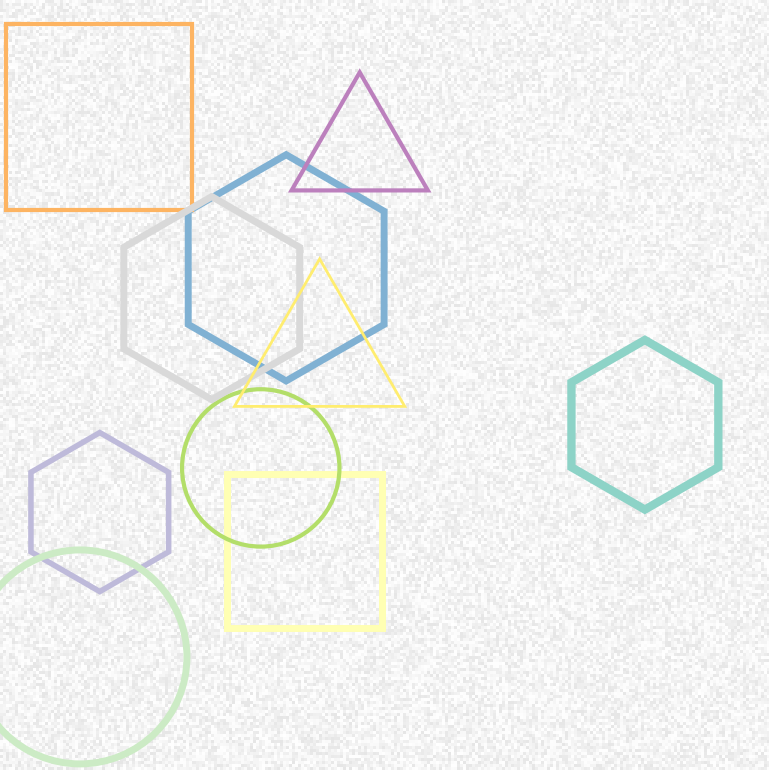[{"shape": "hexagon", "thickness": 3, "radius": 0.55, "center": [0.838, 0.448]}, {"shape": "square", "thickness": 2.5, "radius": 0.5, "center": [0.395, 0.285]}, {"shape": "hexagon", "thickness": 2, "radius": 0.52, "center": [0.13, 0.335]}, {"shape": "hexagon", "thickness": 2.5, "radius": 0.73, "center": [0.372, 0.652]}, {"shape": "square", "thickness": 1.5, "radius": 0.61, "center": [0.129, 0.848]}, {"shape": "circle", "thickness": 1.5, "radius": 0.51, "center": [0.339, 0.392]}, {"shape": "hexagon", "thickness": 2.5, "radius": 0.66, "center": [0.275, 0.613]}, {"shape": "triangle", "thickness": 1.5, "radius": 0.51, "center": [0.467, 0.804]}, {"shape": "circle", "thickness": 2.5, "radius": 0.69, "center": [0.104, 0.147]}, {"shape": "triangle", "thickness": 1, "radius": 0.64, "center": [0.415, 0.536]}]